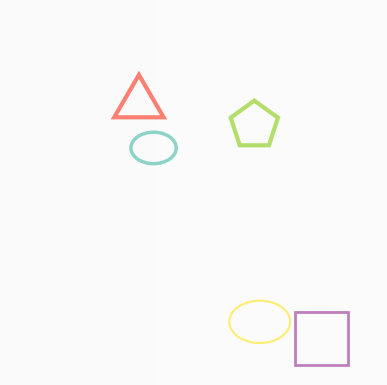[{"shape": "oval", "thickness": 2.5, "radius": 0.29, "center": [0.396, 0.616]}, {"shape": "triangle", "thickness": 3, "radius": 0.37, "center": [0.359, 0.732]}, {"shape": "pentagon", "thickness": 3, "radius": 0.32, "center": [0.656, 0.674]}, {"shape": "square", "thickness": 2, "radius": 0.34, "center": [0.829, 0.12]}, {"shape": "oval", "thickness": 1.5, "radius": 0.39, "center": [0.67, 0.164]}]